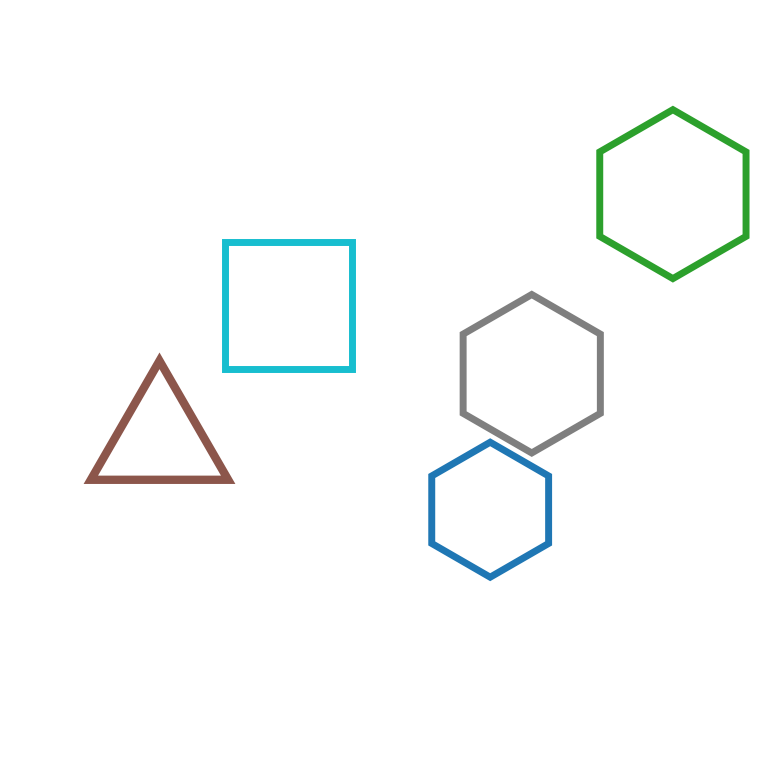[{"shape": "hexagon", "thickness": 2.5, "radius": 0.44, "center": [0.637, 0.338]}, {"shape": "hexagon", "thickness": 2.5, "radius": 0.55, "center": [0.874, 0.748]}, {"shape": "triangle", "thickness": 3, "radius": 0.51, "center": [0.207, 0.428]}, {"shape": "hexagon", "thickness": 2.5, "radius": 0.51, "center": [0.691, 0.515]}, {"shape": "square", "thickness": 2.5, "radius": 0.41, "center": [0.375, 0.603]}]